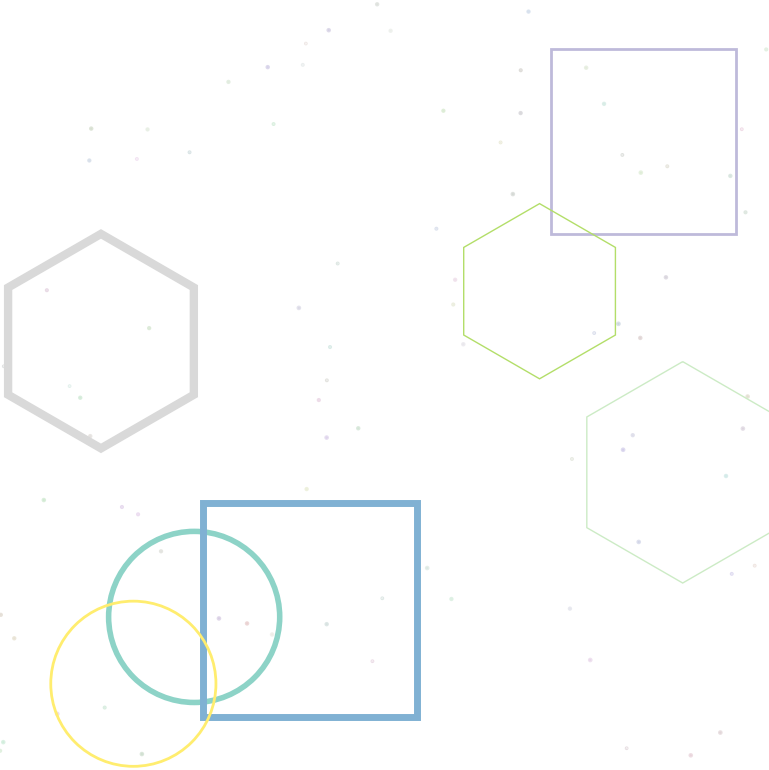[{"shape": "circle", "thickness": 2, "radius": 0.56, "center": [0.252, 0.199]}, {"shape": "square", "thickness": 1, "radius": 0.6, "center": [0.835, 0.816]}, {"shape": "square", "thickness": 2.5, "radius": 0.7, "center": [0.403, 0.208]}, {"shape": "hexagon", "thickness": 0.5, "radius": 0.57, "center": [0.701, 0.622]}, {"shape": "hexagon", "thickness": 3, "radius": 0.7, "center": [0.131, 0.557]}, {"shape": "hexagon", "thickness": 0.5, "radius": 0.72, "center": [0.887, 0.387]}, {"shape": "circle", "thickness": 1, "radius": 0.54, "center": [0.173, 0.112]}]